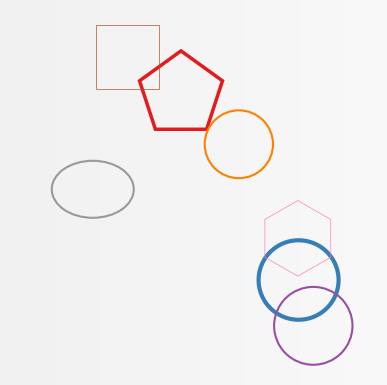[{"shape": "pentagon", "thickness": 2.5, "radius": 0.56, "center": [0.467, 0.755]}, {"shape": "circle", "thickness": 3, "radius": 0.52, "center": [0.771, 0.273]}, {"shape": "circle", "thickness": 1.5, "radius": 0.51, "center": [0.809, 0.154]}, {"shape": "circle", "thickness": 1.5, "radius": 0.44, "center": [0.616, 0.625]}, {"shape": "square", "thickness": 0.5, "radius": 0.41, "center": [0.329, 0.852]}, {"shape": "hexagon", "thickness": 0.5, "radius": 0.49, "center": [0.769, 0.381]}, {"shape": "oval", "thickness": 1.5, "radius": 0.53, "center": [0.239, 0.508]}]